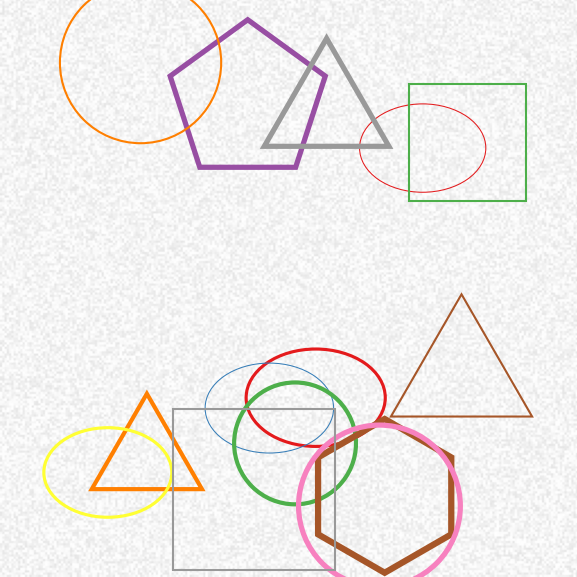[{"shape": "oval", "thickness": 0.5, "radius": 0.55, "center": [0.732, 0.743]}, {"shape": "oval", "thickness": 1.5, "radius": 0.6, "center": [0.547, 0.31]}, {"shape": "oval", "thickness": 0.5, "radius": 0.56, "center": [0.466, 0.293]}, {"shape": "circle", "thickness": 2, "radius": 0.53, "center": [0.511, 0.231]}, {"shape": "square", "thickness": 1, "radius": 0.51, "center": [0.809, 0.752]}, {"shape": "pentagon", "thickness": 2.5, "radius": 0.71, "center": [0.429, 0.824]}, {"shape": "triangle", "thickness": 2, "radius": 0.55, "center": [0.254, 0.207]}, {"shape": "circle", "thickness": 1, "radius": 0.7, "center": [0.243, 0.891]}, {"shape": "oval", "thickness": 1.5, "radius": 0.55, "center": [0.187, 0.181]}, {"shape": "triangle", "thickness": 1, "radius": 0.71, "center": [0.799, 0.348]}, {"shape": "hexagon", "thickness": 3, "radius": 0.67, "center": [0.666, 0.14]}, {"shape": "circle", "thickness": 2.5, "radius": 0.7, "center": [0.657, 0.123]}, {"shape": "square", "thickness": 1, "radius": 0.7, "center": [0.44, 0.151]}, {"shape": "triangle", "thickness": 2.5, "radius": 0.62, "center": [0.566, 0.808]}]